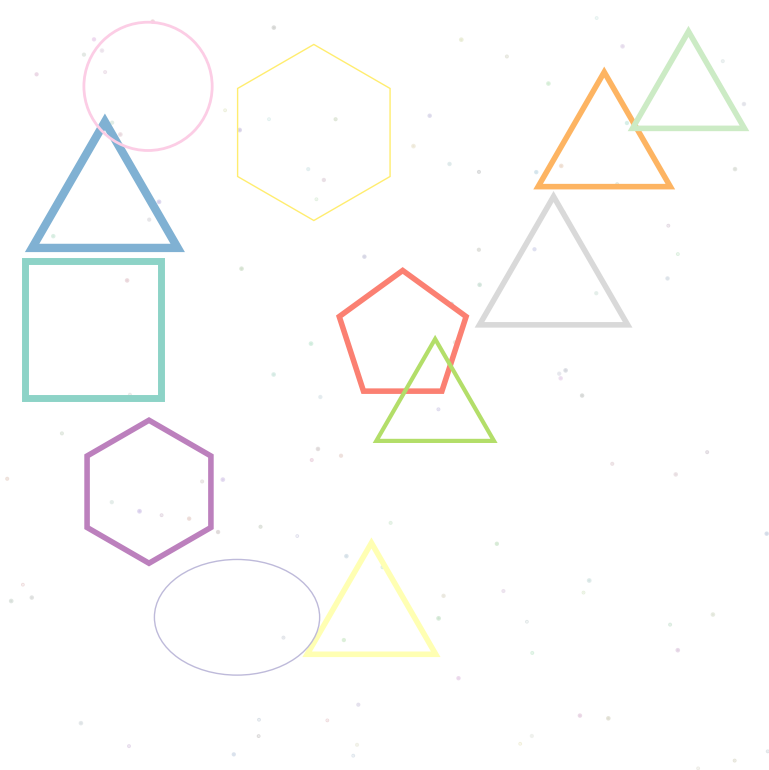[{"shape": "square", "thickness": 2.5, "radius": 0.44, "center": [0.121, 0.572]}, {"shape": "triangle", "thickness": 2, "radius": 0.48, "center": [0.482, 0.198]}, {"shape": "oval", "thickness": 0.5, "radius": 0.54, "center": [0.308, 0.198]}, {"shape": "pentagon", "thickness": 2, "radius": 0.43, "center": [0.523, 0.562]}, {"shape": "triangle", "thickness": 3, "radius": 0.55, "center": [0.136, 0.733]}, {"shape": "triangle", "thickness": 2, "radius": 0.5, "center": [0.785, 0.807]}, {"shape": "triangle", "thickness": 1.5, "radius": 0.44, "center": [0.565, 0.472]}, {"shape": "circle", "thickness": 1, "radius": 0.42, "center": [0.192, 0.888]}, {"shape": "triangle", "thickness": 2, "radius": 0.56, "center": [0.719, 0.634]}, {"shape": "hexagon", "thickness": 2, "radius": 0.46, "center": [0.194, 0.361]}, {"shape": "triangle", "thickness": 2, "radius": 0.42, "center": [0.894, 0.875]}, {"shape": "hexagon", "thickness": 0.5, "radius": 0.57, "center": [0.408, 0.828]}]